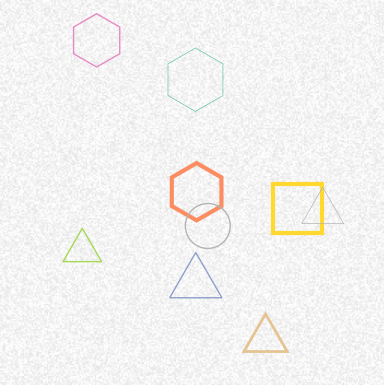[{"shape": "hexagon", "thickness": 0.5, "radius": 0.41, "center": [0.508, 0.793]}, {"shape": "hexagon", "thickness": 3, "radius": 0.37, "center": [0.511, 0.502]}, {"shape": "triangle", "thickness": 1, "radius": 0.39, "center": [0.509, 0.266]}, {"shape": "hexagon", "thickness": 1, "radius": 0.35, "center": [0.251, 0.895]}, {"shape": "triangle", "thickness": 1, "radius": 0.29, "center": [0.214, 0.349]}, {"shape": "square", "thickness": 3, "radius": 0.32, "center": [0.772, 0.457]}, {"shape": "triangle", "thickness": 2, "radius": 0.33, "center": [0.69, 0.119]}, {"shape": "triangle", "thickness": 0.5, "radius": 0.31, "center": [0.838, 0.451]}, {"shape": "circle", "thickness": 1, "radius": 0.29, "center": [0.54, 0.413]}]